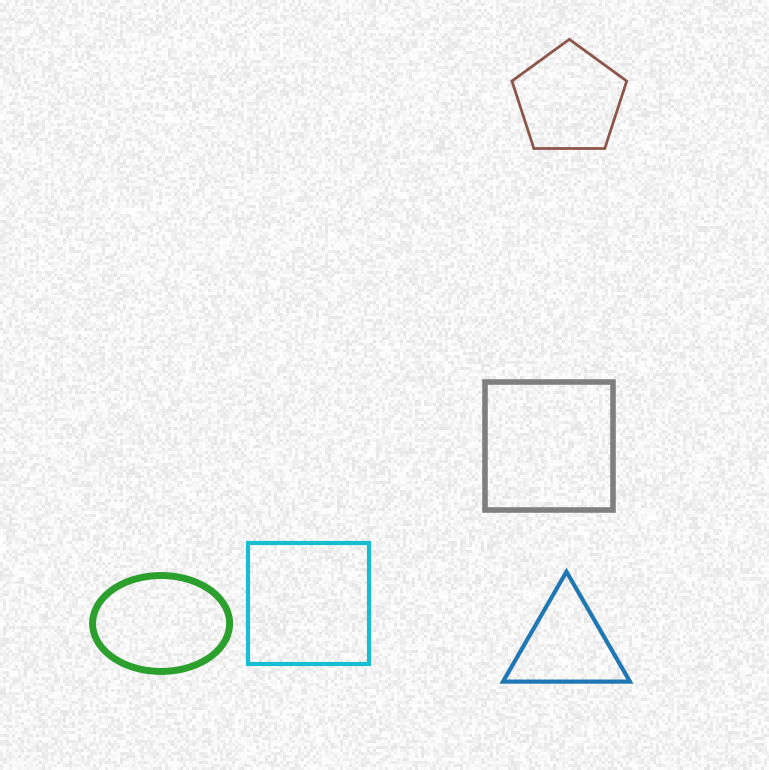[{"shape": "triangle", "thickness": 1.5, "radius": 0.48, "center": [0.736, 0.162]}, {"shape": "oval", "thickness": 2.5, "radius": 0.44, "center": [0.209, 0.19]}, {"shape": "pentagon", "thickness": 1, "radius": 0.39, "center": [0.739, 0.871]}, {"shape": "square", "thickness": 2, "radius": 0.42, "center": [0.713, 0.42]}, {"shape": "square", "thickness": 1.5, "radius": 0.39, "center": [0.401, 0.216]}]